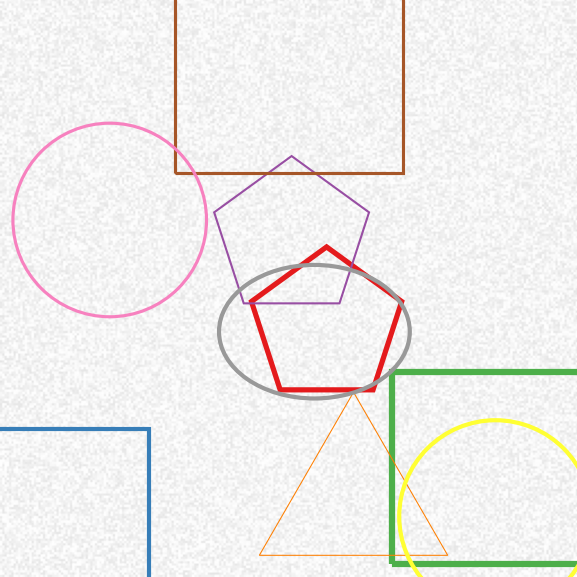[{"shape": "pentagon", "thickness": 2.5, "radius": 0.68, "center": [0.566, 0.435]}, {"shape": "square", "thickness": 2, "radius": 0.76, "center": [0.107, 0.105]}, {"shape": "square", "thickness": 3, "radius": 0.83, "center": [0.846, 0.188]}, {"shape": "pentagon", "thickness": 1, "radius": 0.7, "center": [0.505, 0.588]}, {"shape": "triangle", "thickness": 0.5, "radius": 0.94, "center": [0.612, 0.132]}, {"shape": "circle", "thickness": 2, "radius": 0.83, "center": [0.858, 0.105]}, {"shape": "square", "thickness": 1.5, "radius": 0.99, "center": [0.501, 0.897]}, {"shape": "circle", "thickness": 1.5, "radius": 0.84, "center": [0.19, 0.618]}, {"shape": "oval", "thickness": 2, "radius": 0.83, "center": [0.544, 0.425]}]